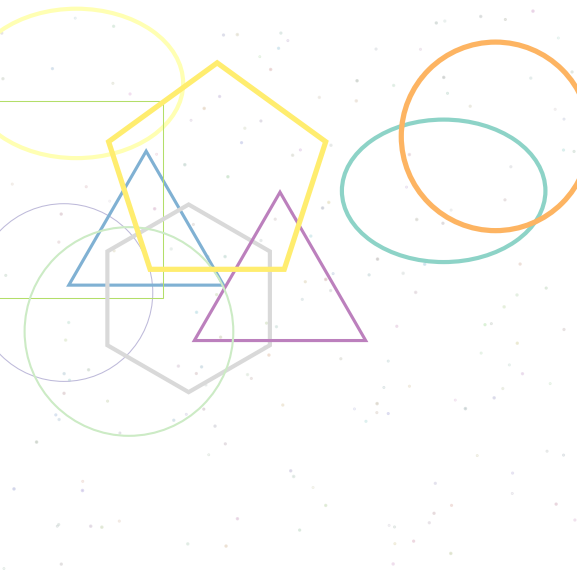[{"shape": "oval", "thickness": 2, "radius": 0.88, "center": [0.768, 0.669]}, {"shape": "oval", "thickness": 2, "radius": 0.92, "center": [0.132, 0.855]}, {"shape": "circle", "thickness": 0.5, "radius": 0.77, "center": [0.111, 0.493]}, {"shape": "triangle", "thickness": 1.5, "radius": 0.77, "center": [0.253, 0.583]}, {"shape": "circle", "thickness": 2.5, "radius": 0.82, "center": [0.858, 0.763]}, {"shape": "square", "thickness": 0.5, "radius": 0.85, "center": [0.112, 0.654]}, {"shape": "hexagon", "thickness": 2, "radius": 0.81, "center": [0.327, 0.483]}, {"shape": "triangle", "thickness": 1.5, "radius": 0.86, "center": [0.485, 0.495]}, {"shape": "circle", "thickness": 1, "radius": 0.9, "center": [0.223, 0.425]}, {"shape": "pentagon", "thickness": 2.5, "radius": 0.99, "center": [0.376, 0.693]}]